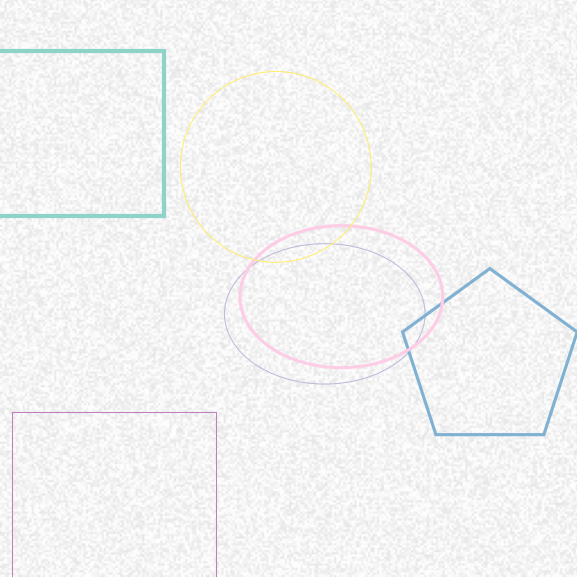[{"shape": "square", "thickness": 2, "radius": 0.71, "center": [0.141, 0.768]}, {"shape": "oval", "thickness": 0.5, "radius": 0.87, "center": [0.562, 0.456]}, {"shape": "pentagon", "thickness": 1.5, "radius": 0.79, "center": [0.848, 0.375]}, {"shape": "oval", "thickness": 1.5, "radius": 0.88, "center": [0.591, 0.485]}, {"shape": "square", "thickness": 0.5, "radius": 0.89, "center": [0.197, 0.108]}, {"shape": "circle", "thickness": 0.5, "radius": 0.83, "center": [0.478, 0.71]}]